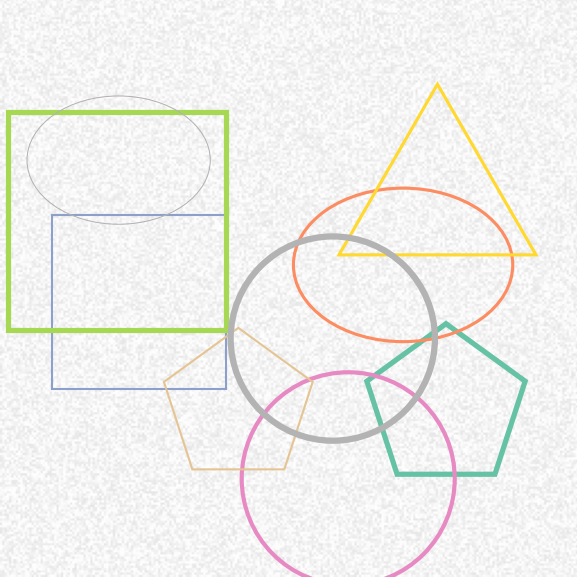[{"shape": "pentagon", "thickness": 2.5, "radius": 0.72, "center": [0.772, 0.295]}, {"shape": "oval", "thickness": 1.5, "radius": 0.95, "center": [0.698, 0.54]}, {"shape": "square", "thickness": 1, "radius": 0.75, "center": [0.241, 0.477]}, {"shape": "circle", "thickness": 2, "radius": 0.92, "center": [0.603, 0.17]}, {"shape": "square", "thickness": 2.5, "radius": 0.94, "center": [0.203, 0.617]}, {"shape": "triangle", "thickness": 1.5, "radius": 0.98, "center": [0.758, 0.656]}, {"shape": "pentagon", "thickness": 1, "radius": 0.68, "center": [0.413, 0.296]}, {"shape": "oval", "thickness": 0.5, "radius": 0.79, "center": [0.205, 0.722]}, {"shape": "circle", "thickness": 3, "radius": 0.88, "center": [0.576, 0.413]}]